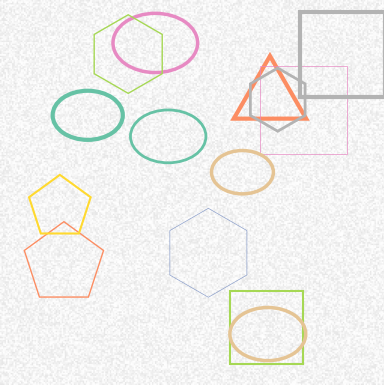[{"shape": "oval", "thickness": 2, "radius": 0.49, "center": [0.437, 0.646]}, {"shape": "oval", "thickness": 3, "radius": 0.46, "center": [0.228, 0.701]}, {"shape": "triangle", "thickness": 3, "radius": 0.54, "center": [0.701, 0.746]}, {"shape": "pentagon", "thickness": 1, "radius": 0.54, "center": [0.166, 0.316]}, {"shape": "hexagon", "thickness": 0.5, "radius": 0.58, "center": [0.541, 0.343]}, {"shape": "oval", "thickness": 2.5, "radius": 0.55, "center": [0.403, 0.888]}, {"shape": "square", "thickness": 0.5, "radius": 0.57, "center": [0.789, 0.714]}, {"shape": "square", "thickness": 1.5, "radius": 0.48, "center": [0.692, 0.15]}, {"shape": "hexagon", "thickness": 1, "radius": 0.51, "center": [0.333, 0.86]}, {"shape": "pentagon", "thickness": 1.5, "radius": 0.42, "center": [0.155, 0.462]}, {"shape": "oval", "thickness": 2.5, "radius": 0.49, "center": [0.696, 0.132]}, {"shape": "oval", "thickness": 2.5, "radius": 0.4, "center": [0.63, 0.553]}, {"shape": "square", "thickness": 3, "radius": 0.55, "center": [0.889, 0.859]}, {"shape": "hexagon", "thickness": 2, "radius": 0.41, "center": [0.721, 0.741]}]